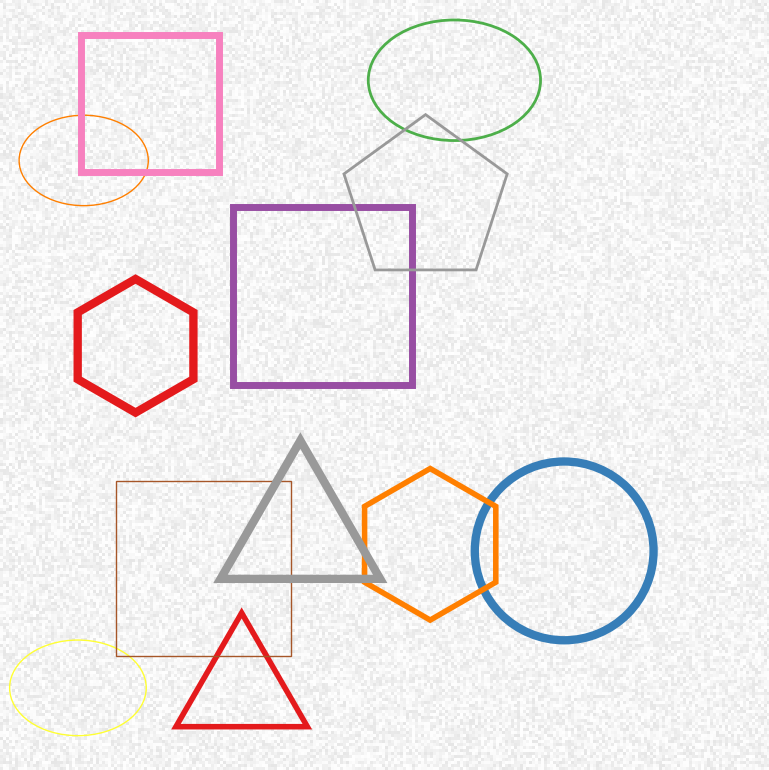[{"shape": "hexagon", "thickness": 3, "radius": 0.43, "center": [0.176, 0.551]}, {"shape": "triangle", "thickness": 2, "radius": 0.49, "center": [0.314, 0.106]}, {"shape": "circle", "thickness": 3, "radius": 0.58, "center": [0.733, 0.285]}, {"shape": "oval", "thickness": 1, "radius": 0.56, "center": [0.59, 0.896]}, {"shape": "square", "thickness": 2.5, "radius": 0.58, "center": [0.419, 0.616]}, {"shape": "hexagon", "thickness": 2, "radius": 0.49, "center": [0.559, 0.293]}, {"shape": "oval", "thickness": 0.5, "radius": 0.42, "center": [0.109, 0.792]}, {"shape": "oval", "thickness": 0.5, "radius": 0.44, "center": [0.101, 0.107]}, {"shape": "square", "thickness": 0.5, "radius": 0.57, "center": [0.264, 0.261]}, {"shape": "square", "thickness": 2.5, "radius": 0.45, "center": [0.195, 0.865]}, {"shape": "pentagon", "thickness": 1, "radius": 0.56, "center": [0.553, 0.74]}, {"shape": "triangle", "thickness": 3, "radius": 0.6, "center": [0.39, 0.308]}]